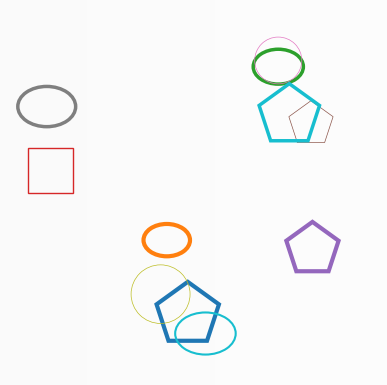[{"shape": "pentagon", "thickness": 3, "radius": 0.42, "center": [0.485, 0.183]}, {"shape": "oval", "thickness": 3, "radius": 0.3, "center": [0.43, 0.376]}, {"shape": "oval", "thickness": 2.5, "radius": 0.32, "center": [0.718, 0.827]}, {"shape": "square", "thickness": 1, "radius": 0.29, "center": [0.13, 0.556]}, {"shape": "pentagon", "thickness": 3, "radius": 0.35, "center": [0.806, 0.353]}, {"shape": "pentagon", "thickness": 0.5, "radius": 0.3, "center": [0.803, 0.678]}, {"shape": "circle", "thickness": 0.5, "radius": 0.3, "center": [0.718, 0.843]}, {"shape": "oval", "thickness": 2.5, "radius": 0.37, "center": [0.121, 0.723]}, {"shape": "circle", "thickness": 0.5, "radius": 0.38, "center": [0.414, 0.236]}, {"shape": "pentagon", "thickness": 2.5, "radius": 0.41, "center": [0.747, 0.701]}, {"shape": "oval", "thickness": 1.5, "radius": 0.39, "center": [0.53, 0.134]}]